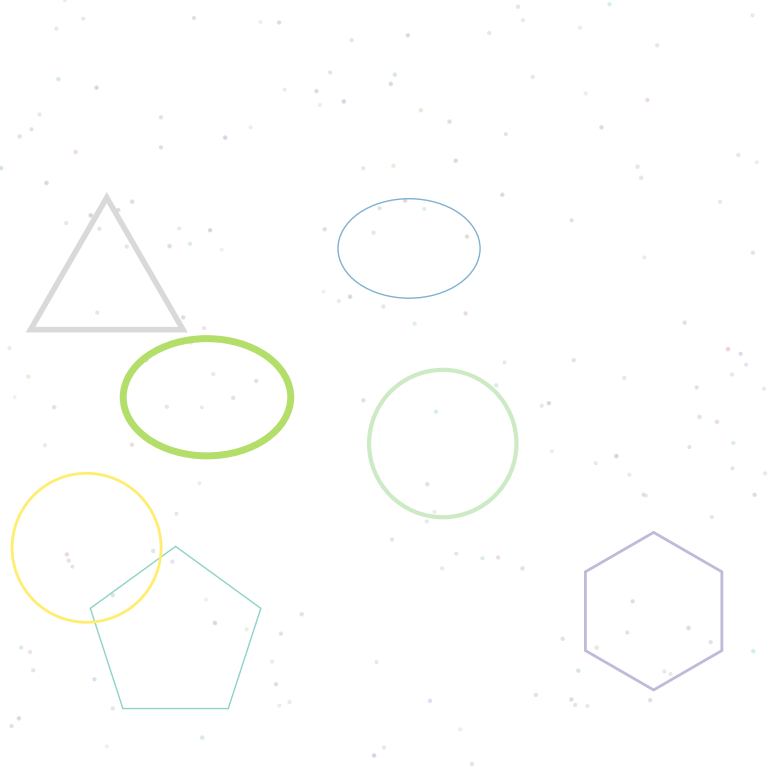[{"shape": "pentagon", "thickness": 0.5, "radius": 0.58, "center": [0.228, 0.174]}, {"shape": "hexagon", "thickness": 1, "radius": 0.51, "center": [0.849, 0.206]}, {"shape": "oval", "thickness": 0.5, "radius": 0.46, "center": [0.531, 0.677]}, {"shape": "oval", "thickness": 2.5, "radius": 0.54, "center": [0.269, 0.484]}, {"shape": "triangle", "thickness": 2, "radius": 0.57, "center": [0.139, 0.629]}, {"shape": "circle", "thickness": 1.5, "radius": 0.48, "center": [0.575, 0.424]}, {"shape": "circle", "thickness": 1, "radius": 0.48, "center": [0.112, 0.289]}]